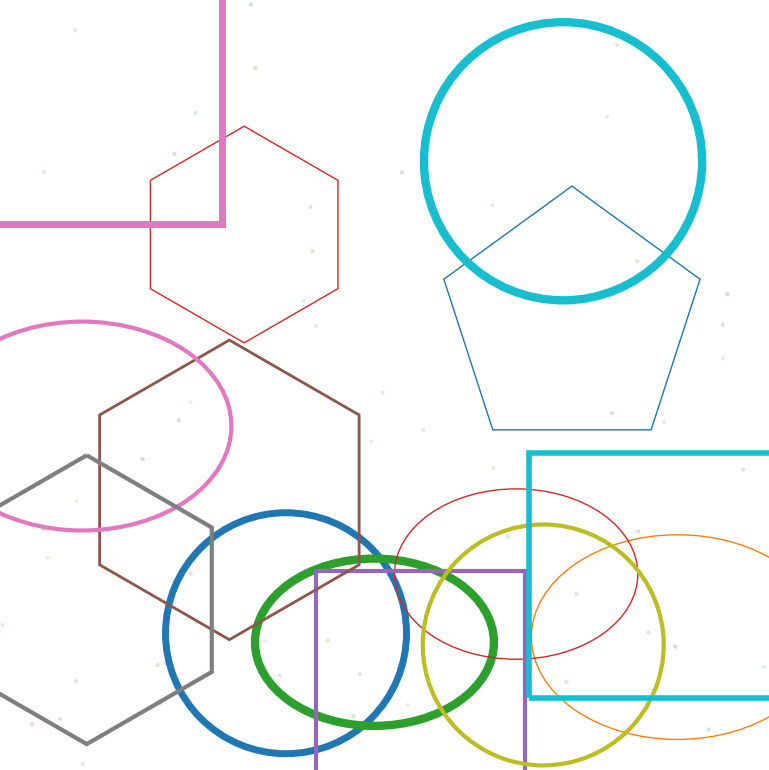[{"shape": "pentagon", "thickness": 0.5, "radius": 0.87, "center": [0.743, 0.583]}, {"shape": "circle", "thickness": 2.5, "radius": 0.78, "center": [0.371, 0.178]}, {"shape": "oval", "thickness": 0.5, "radius": 0.95, "center": [0.88, 0.173]}, {"shape": "oval", "thickness": 3, "radius": 0.78, "center": [0.486, 0.166]}, {"shape": "oval", "thickness": 0.5, "radius": 0.79, "center": [0.67, 0.254]}, {"shape": "hexagon", "thickness": 0.5, "radius": 0.7, "center": [0.317, 0.695]}, {"shape": "square", "thickness": 1.5, "radius": 0.68, "center": [0.546, 0.123]}, {"shape": "hexagon", "thickness": 1, "radius": 0.97, "center": [0.298, 0.364]}, {"shape": "square", "thickness": 2.5, "radius": 0.79, "center": [0.129, 0.868]}, {"shape": "oval", "thickness": 1.5, "radius": 0.97, "center": [0.107, 0.447]}, {"shape": "hexagon", "thickness": 1.5, "radius": 0.94, "center": [0.113, 0.221]}, {"shape": "circle", "thickness": 1.5, "radius": 0.78, "center": [0.705, 0.162]}, {"shape": "circle", "thickness": 3, "radius": 0.9, "center": [0.731, 0.791]}, {"shape": "square", "thickness": 2, "radius": 0.8, "center": [0.846, 0.252]}]